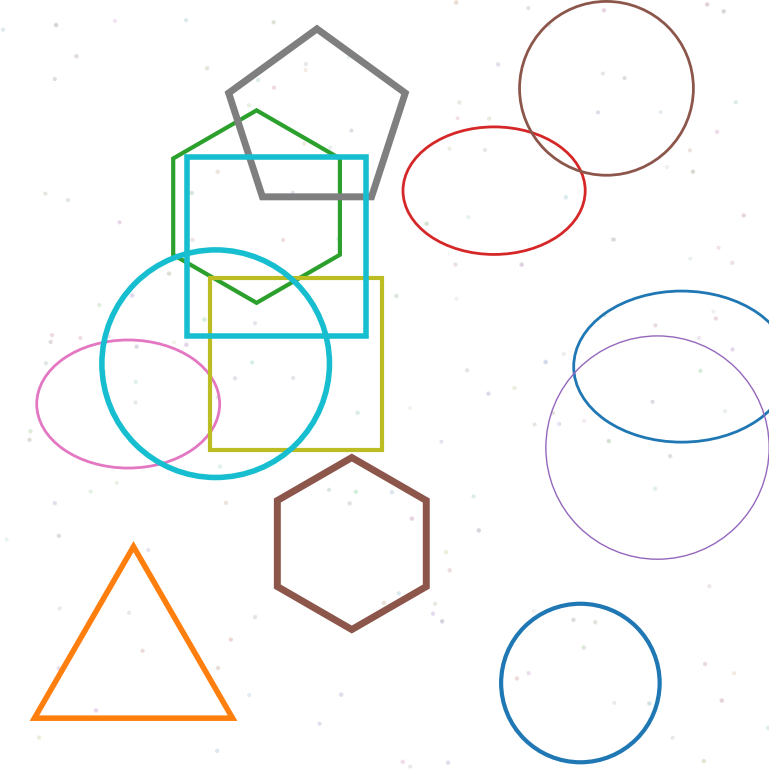[{"shape": "oval", "thickness": 1, "radius": 0.7, "center": [0.885, 0.524]}, {"shape": "circle", "thickness": 1.5, "radius": 0.51, "center": [0.754, 0.113]}, {"shape": "triangle", "thickness": 2, "radius": 0.74, "center": [0.173, 0.142]}, {"shape": "hexagon", "thickness": 1.5, "radius": 0.62, "center": [0.333, 0.732]}, {"shape": "oval", "thickness": 1, "radius": 0.59, "center": [0.642, 0.752]}, {"shape": "circle", "thickness": 0.5, "radius": 0.72, "center": [0.854, 0.419]}, {"shape": "circle", "thickness": 1, "radius": 0.56, "center": [0.788, 0.885]}, {"shape": "hexagon", "thickness": 2.5, "radius": 0.56, "center": [0.457, 0.294]}, {"shape": "oval", "thickness": 1, "radius": 0.59, "center": [0.166, 0.475]}, {"shape": "pentagon", "thickness": 2.5, "radius": 0.6, "center": [0.412, 0.842]}, {"shape": "square", "thickness": 1.5, "radius": 0.56, "center": [0.384, 0.527]}, {"shape": "square", "thickness": 2, "radius": 0.58, "center": [0.359, 0.68]}, {"shape": "circle", "thickness": 2, "radius": 0.74, "center": [0.28, 0.528]}]